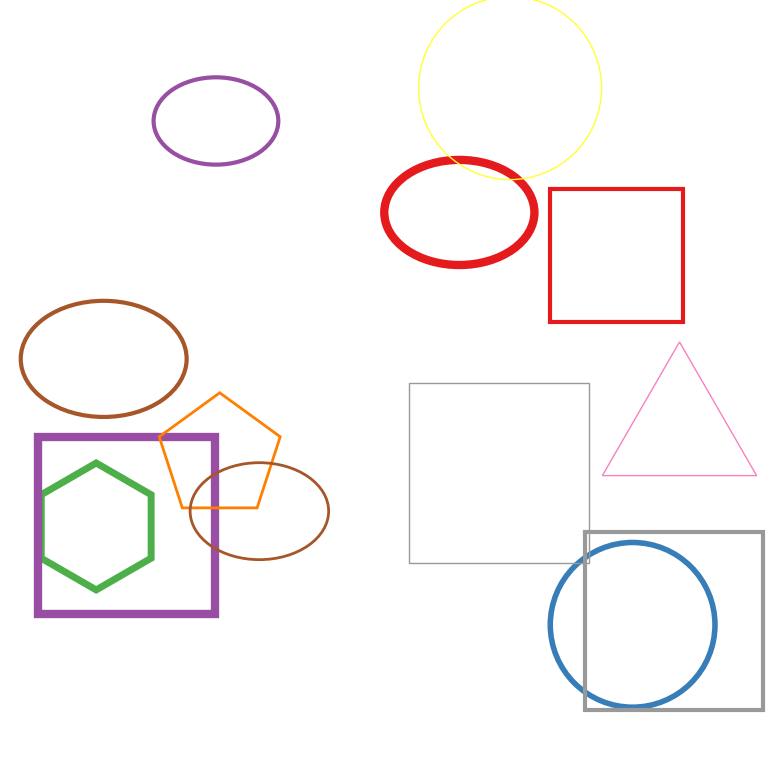[{"shape": "oval", "thickness": 3, "radius": 0.49, "center": [0.597, 0.724]}, {"shape": "square", "thickness": 1.5, "radius": 0.43, "center": [0.801, 0.668]}, {"shape": "circle", "thickness": 2, "radius": 0.53, "center": [0.822, 0.189]}, {"shape": "hexagon", "thickness": 2.5, "radius": 0.41, "center": [0.125, 0.316]}, {"shape": "oval", "thickness": 1.5, "radius": 0.4, "center": [0.28, 0.843]}, {"shape": "square", "thickness": 3, "radius": 0.58, "center": [0.164, 0.317]}, {"shape": "pentagon", "thickness": 1, "radius": 0.41, "center": [0.285, 0.407]}, {"shape": "circle", "thickness": 0.5, "radius": 0.59, "center": [0.662, 0.886]}, {"shape": "oval", "thickness": 1, "radius": 0.45, "center": [0.337, 0.336]}, {"shape": "oval", "thickness": 1.5, "radius": 0.54, "center": [0.135, 0.534]}, {"shape": "triangle", "thickness": 0.5, "radius": 0.58, "center": [0.882, 0.44]}, {"shape": "square", "thickness": 0.5, "radius": 0.58, "center": [0.648, 0.386]}, {"shape": "square", "thickness": 1.5, "radius": 0.58, "center": [0.876, 0.194]}]